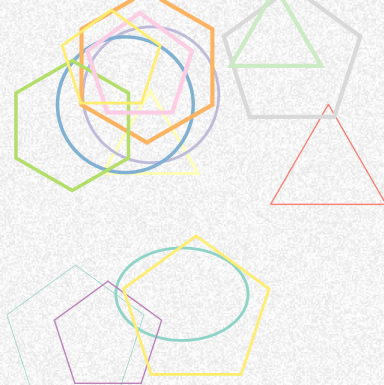[{"shape": "pentagon", "thickness": 0.5, "radius": 0.94, "center": [0.196, 0.124]}, {"shape": "oval", "thickness": 2, "radius": 0.86, "center": [0.473, 0.236]}, {"shape": "triangle", "thickness": 2, "radius": 0.72, "center": [0.39, 0.621]}, {"shape": "circle", "thickness": 2, "radius": 0.88, "center": [0.392, 0.754]}, {"shape": "triangle", "thickness": 1, "radius": 0.87, "center": [0.853, 0.556]}, {"shape": "circle", "thickness": 2.5, "radius": 0.88, "center": [0.326, 0.728]}, {"shape": "hexagon", "thickness": 3, "radius": 0.98, "center": [0.382, 0.826]}, {"shape": "hexagon", "thickness": 2.5, "radius": 0.84, "center": [0.188, 0.674]}, {"shape": "pentagon", "thickness": 3, "radius": 0.72, "center": [0.363, 0.824]}, {"shape": "pentagon", "thickness": 3, "radius": 0.93, "center": [0.759, 0.847]}, {"shape": "pentagon", "thickness": 1, "radius": 0.73, "center": [0.28, 0.123]}, {"shape": "triangle", "thickness": 3, "radius": 0.68, "center": [0.717, 0.897]}, {"shape": "pentagon", "thickness": 2, "radius": 0.67, "center": [0.289, 0.84]}, {"shape": "pentagon", "thickness": 2, "radius": 0.99, "center": [0.51, 0.188]}]